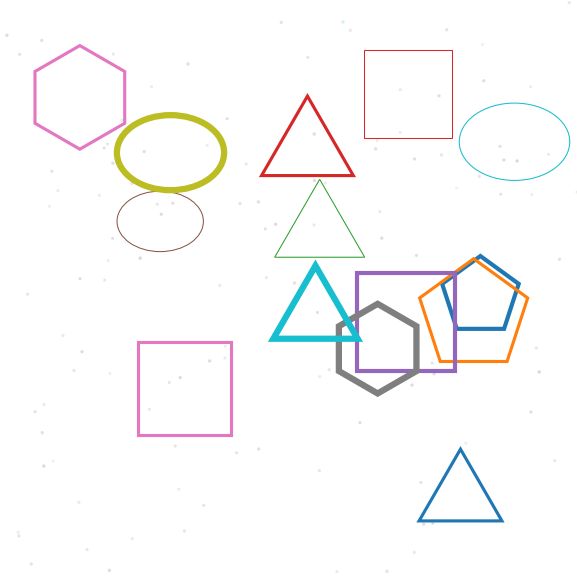[{"shape": "triangle", "thickness": 1.5, "radius": 0.41, "center": [0.797, 0.139]}, {"shape": "pentagon", "thickness": 2, "radius": 0.35, "center": [0.832, 0.486]}, {"shape": "pentagon", "thickness": 1.5, "radius": 0.49, "center": [0.82, 0.453]}, {"shape": "triangle", "thickness": 0.5, "radius": 0.45, "center": [0.554, 0.599]}, {"shape": "triangle", "thickness": 1.5, "radius": 0.46, "center": [0.532, 0.741]}, {"shape": "square", "thickness": 0.5, "radius": 0.38, "center": [0.707, 0.836]}, {"shape": "square", "thickness": 2, "radius": 0.42, "center": [0.702, 0.441]}, {"shape": "oval", "thickness": 0.5, "radius": 0.37, "center": [0.277, 0.616]}, {"shape": "hexagon", "thickness": 1.5, "radius": 0.45, "center": [0.138, 0.831]}, {"shape": "square", "thickness": 1.5, "radius": 0.4, "center": [0.319, 0.327]}, {"shape": "hexagon", "thickness": 3, "radius": 0.39, "center": [0.654, 0.395]}, {"shape": "oval", "thickness": 3, "radius": 0.46, "center": [0.295, 0.735]}, {"shape": "triangle", "thickness": 3, "radius": 0.42, "center": [0.546, 0.455]}, {"shape": "oval", "thickness": 0.5, "radius": 0.48, "center": [0.891, 0.754]}]